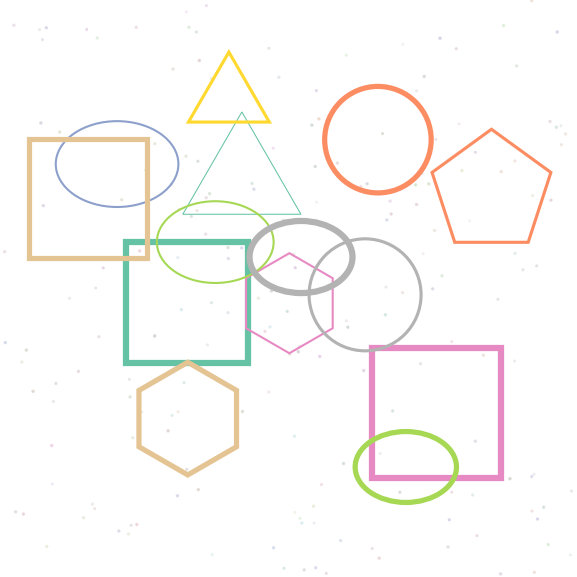[{"shape": "triangle", "thickness": 0.5, "radius": 0.59, "center": [0.419, 0.687]}, {"shape": "square", "thickness": 3, "radius": 0.53, "center": [0.324, 0.476]}, {"shape": "pentagon", "thickness": 1.5, "radius": 0.54, "center": [0.851, 0.667]}, {"shape": "circle", "thickness": 2.5, "radius": 0.46, "center": [0.654, 0.757]}, {"shape": "oval", "thickness": 1, "radius": 0.53, "center": [0.203, 0.715]}, {"shape": "square", "thickness": 3, "radius": 0.56, "center": [0.756, 0.284]}, {"shape": "hexagon", "thickness": 1, "radius": 0.43, "center": [0.501, 0.474]}, {"shape": "oval", "thickness": 2.5, "radius": 0.44, "center": [0.703, 0.19]}, {"shape": "oval", "thickness": 1, "radius": 0.51, "center": [0.373, 0.58]}, {"shape": "triangle", "thickness": 1.5, "radius": 0.4, "center": [0.396, 0.828]}, {"shape": "hexagon", "thickness": 2.5, "radius": 0.49, "center": [0.325, 0.274]}, {"shape": "square", "thickness": 2.5, "radius": 0.51, "center": [0.152, 0.655]}, {"shape": "oval", "thickness": 3, "radius": 0.45, "center": [0.521, 0.554]}, {"shape": "circle", "thickness": 1.5, "radius": 0.48, "center": [0.632, 0.489]}]